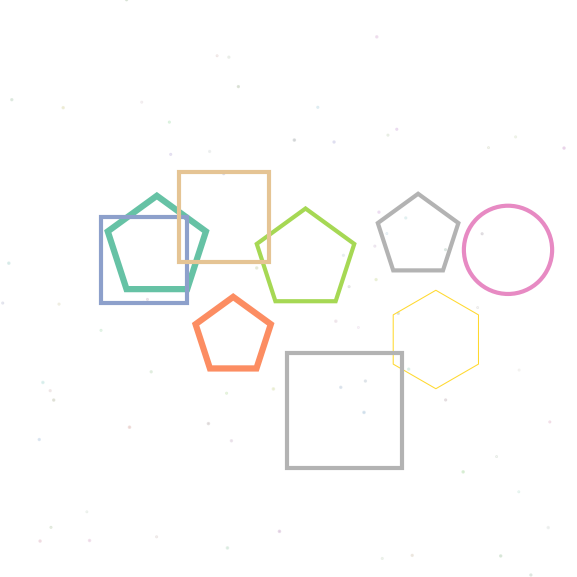[{"shape": "pentagon", "thickness": 3, "radius": 0.45, "center": [0.272, 0.571]}, {"shape": "pentagon", "thickness": 3, "radius": 0.34, "center": [0.404, 0.417]}, {"shape": "square", "thickness": 2, "radius": 0.37, "center": [0.249, 0.548]}, {"shape": "circle", "thickness": 2, "radius": 0.38, "center": [0.88, 0.567]}, {"shape": "pentagon", "thickness": 2, "radius": 0.44, "center": [0.529, 0.549]}, {"shape": "hexagon", "thickness": 0.5, "radius": 0.43, "center": [0.755, 0.411]}, {"shape": "square", "thickness": 2, "radius": 0.39, "center": [0.388, 0.623]}, {"shape": "square", "thickness": 2, "radius": 0.5, "center": [0.597, 0.289]}, {"shape": "pentagon", "thickness": 2, "radius": 0.37, "center": [0.724, 0.59]}]